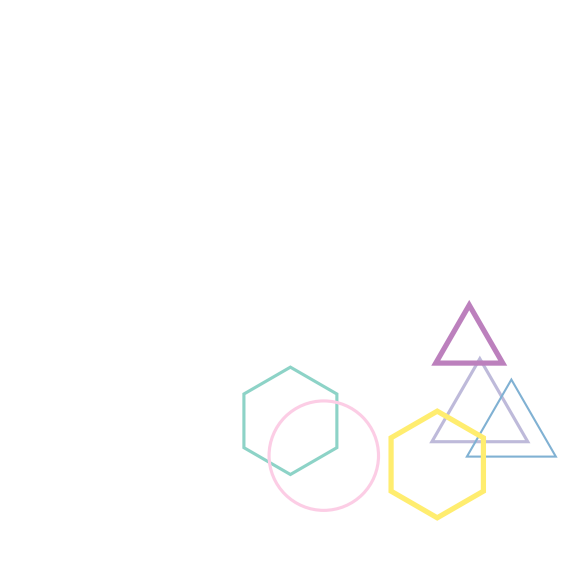[{"shape": "hexagon", "thickness": 1.5, "radius": 0.46, "center": [0.503, 0.27]}, {"shape": "triangle", "thickness": 1.5, "radius": 0.48, "center": [0.831, 0.282]}, {"shape": "triangle", "thickness": 1, "radius": 0.44, "center": [0.885, 0.253]}, {"shape": "circle", "thickness": 1.5, "radius": 0.47, "center": [0.561, 0.21]}, {"shape": "triangle", "thickness": 2.5, "radius": 0.33, "center": [0.813, 0.404]}, {"shape": "hexagon", "thickness": 2.5, "radius": 0.46, "center": [0.757, 0.195]}]